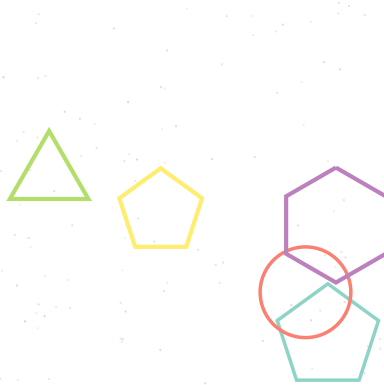[{"shape": "pentagon", "thickness": 2.5, "radius": 0.69, "center": [0.852, 0.125]}, {"shape": "circle", "thickness": 2.5, "radius": 0.59, "center": [0.794, 0.241]}, {"shape": "triangle", "thickness": 3, "radius": 0.59, "center": [0.128, 0.542]}, {"shape": "hexagon", "thickness": 3, "radius": 0.75, "center": [0.873, 0.415]}, {"shape": "pentagon", "thickness": 3, "radius": 0.56, "center": [0.417, 0.45]}]